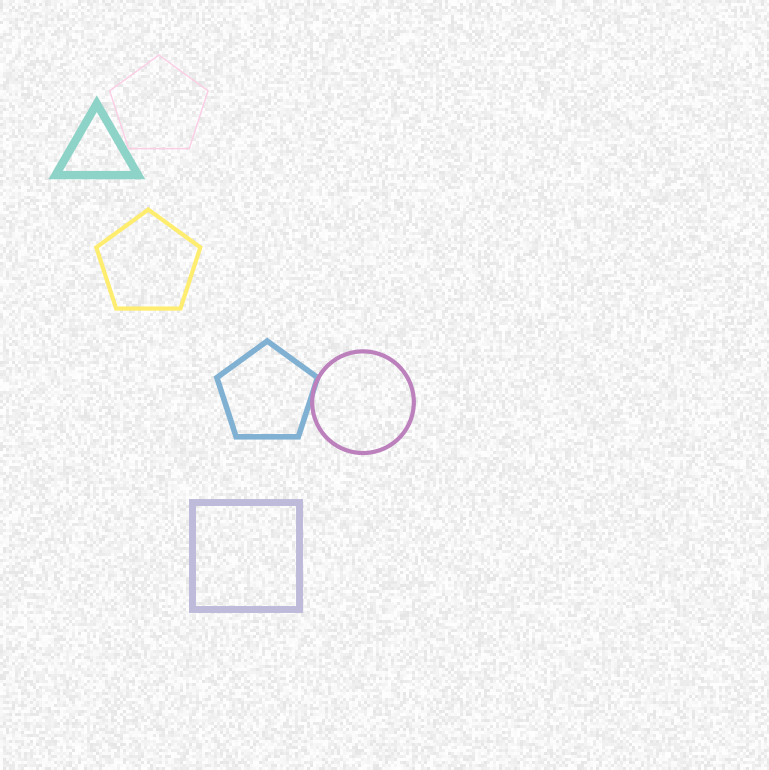[{"shape": "triangle", "thickness": 3, "radius": 0.31, "center": [0.126, 0.804]}, {"shape": "square", "thickness": 2.5, "radius": 0.35, "center": [0.319, 0.279]}, {"shape": "pentagon", "thickness": 2, "radius": 0.34, "center": [0.347, 0.488]}, {"shape": "pentagon", "thickness": 0.5, "radius": 0.34, "center": [0.206, 0.861]}, {"shape": "circle", "thickness": 1.5, "radius": 0.33, "center": [0.471, 0.478]}, {"shape": "pentagon", "thickness": 1.5, "radius": 0.36, "center": [0.193, 0.657]}]